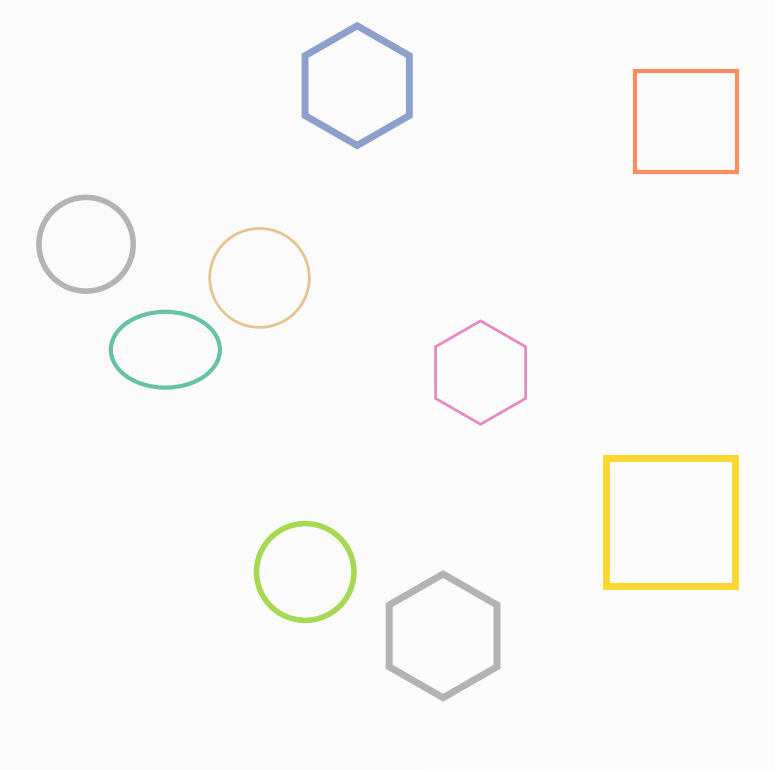[{"shape": "oval", "thickness": 1.5, "radius": 0.35, "center": [0.213, 0.546]}, {"shape": "square", "thickness": 1.5, "radius": 0.33, "center": [0.885, 0.842]}, {"shape": "hexagon", "thickness": 2.5, "radius": 0.39, "center": [0.461, 0.889]}, {"shape": "hexagon", "thickness": 1, "radius": 0.34, "center": [0.62, 0.516]}, {"shape": "circle", "thickness": 2, "radius": 0.31, "center": [0.394, 0.257]}, {"shape": "square", "thickness": 2.5, "radius": 0.42, "center": [0.866, 0.322]}, {"shape": "circle", "thickness": 1, "radius": 0.32, "center": [0.335, 0.639]}, {"shape": "hexagon", "thickness": 2.5, "radius": 0.4, "center": [0.572, 0.174]}, {"shape": "circle", "thickness": 2, "radius": 0.3, "center": [0.111, 0.683]}]